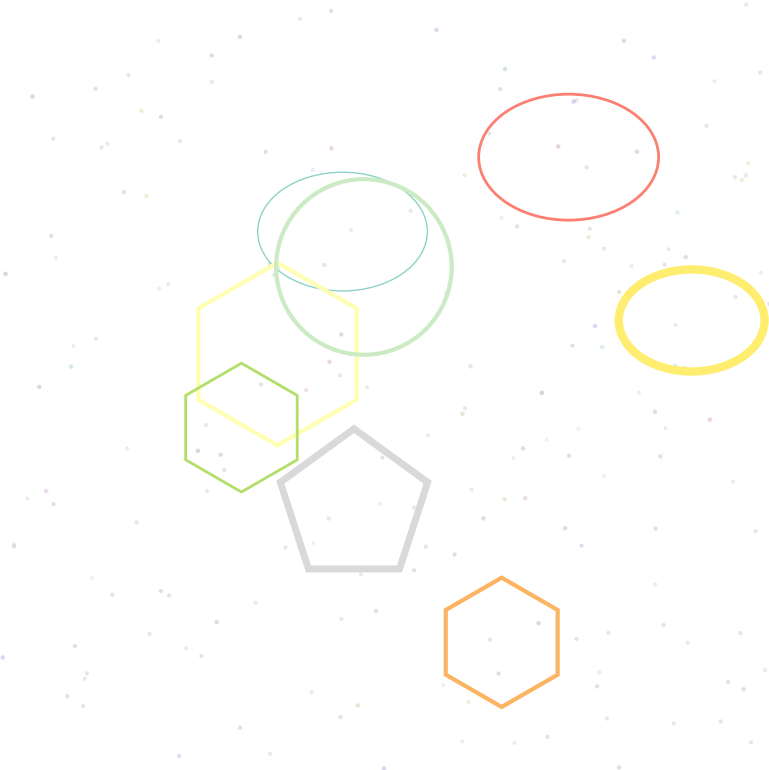[{"shape": "oval", "thickness": 0.5, "radius": 0.55, "center": [0.445, 0.699]}, {"shape": "hexagon", "thickness": 1.5, "radius": 0.59, "center": [0.36, 0.54]}, {"shape": "oval", "thickness": 1, "radius": 0.58, "center": [0.738, 0.796]}, {"shape": "hexagon", "thickness": 1.5, "radius": 0.42, "center": [0.652, 0.166]}, {"shape": "hexagon", "thickness": 1, "radius": 0.42, "center": [0.314, 0.445]}, {"shape": "pentagon", "thickness": 2.5, "radius": 0.5, "center": [0.46, 0.343]}, {"shape": "circle", "thickness": 1.5, "radius": 0.57, "center": [0.473, 0.653]}, {"shape": "oval", "thickness": 3, "radius": 0.47, "center": [0.898, 0.584]}]